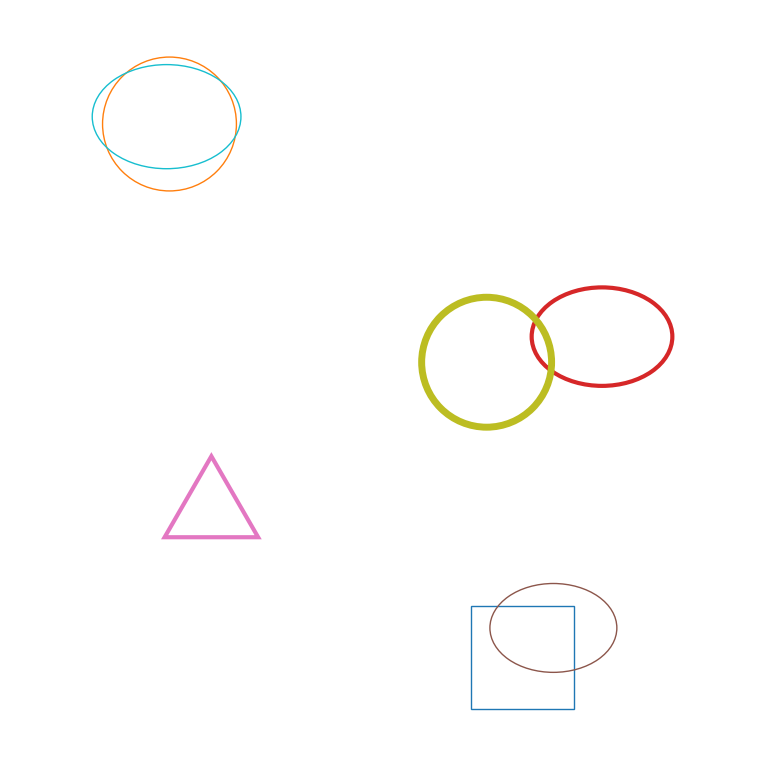[{"shape": "square", "thickness": 0.5, "radius": 0.33, "center": [0.678, 0.146]}, {"shape": "circle", "thickness": 0.5, "radius": 0.43, "center": [0.22, 0.839]}, {"shape": "oval", "thickness": 1.5, "radius": 0.46, "center": [0.782, 0.563]}, {"shape": "oval", "thickness": 0.5, "radius": 0.41, "center": [0.719, 0.185]}, {"shape": "triangle", "thickness": 1.5, "radius": 0.35, "center": [0.275, 0.337]}, {"shape": "circle", "thickness": 2.5, "radius": 0.42, "center": [0.632, 0.53]}, {"shape": "oval", "thickness": 0.5, "radius": 0.48, "center": [0.216, 0.848]}]